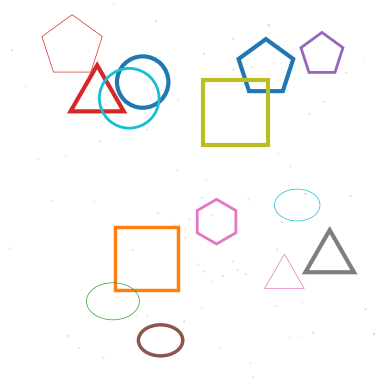[{"shape": "pentagon", "thickness": 3, "radius": 0.37, "center": [0.691, 0.824]}, {"shape": "circle", "thickness": 3, "radius": 0.33, "center": [0.371, 0.787]}, {"shape": "square", "thickness": 2.5, "radius": 0.41, "center": [0.38, 0.328]}, {"shape": "oval", "thickness": 0.5, "radius": 0.34, "center": [0.293, 0.217]}, {"shape": "pentagon", "thickness": 0.5, "radius": 0.41, "center": [0.187, 0.879]}, {"shape": "triangle", "thickness": 3, "radius": 0.4, "center": [0.252, 0.751]}, {"shape": "pentagon", "thickness": 2, "radius": 0.29, "center": [0.836, 0.858]}, {"shape": "oval", "thickness": 2.5, "radius": 0.29, "center": [0.417, 0.116]}, {"shape": "triangle", "thickness": 0.5, "radius": 0.3, "center": [0.739, 0.28]}, {"shape": "hexagon", "thickness": 2, "radius": 0.29, "center": [0.562, 0.424]}, {"shape": "triangle", "thickness": 3, "radius": 0.36, "center": [0.856, 0.329]}, {"shape": "square", "thickness": 3, "radius": 0.42, "center": [0.612, 0.708]}, {"shape": "circle", "thickness": 2, "radius": 0.39, "center": [0.336, 0.745]}, {"shape": "oval", "thickness": 0.5, "radius": 0.3, "center": [0.772, 0.467]}]